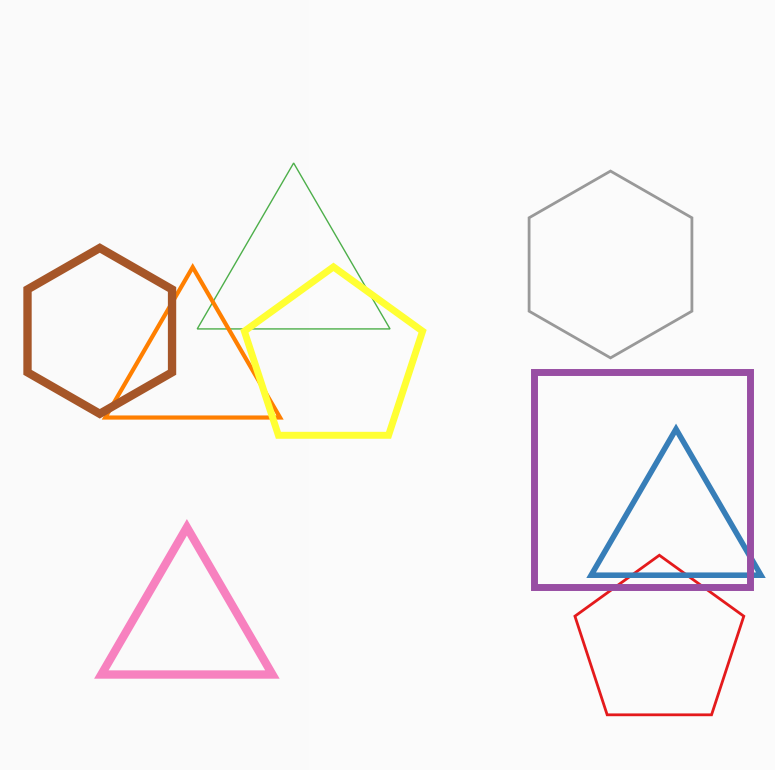[{"shape": "pentagon", "thickness": 1, "radius": 0.57, "center": [0.851, 0.164]}, {"shape": "triangle", "thickness": 2, "radius": 0.63, "center": [0.872, 0.316]}, {"shape": "triangle", "thickness": 0.5, "radius": 0.72, "center": [0.379, 0.645]}, {"shape": "square", "thickness": 2.5, "radius": 0.7, "center": [0.828, 0.377]}, {"shape": "triangle", "thickness": 1.5, "radius": 0.65, "center": [0.249, 0.523]}, {"shape": "pentagon", "thickness": 2.5, "radius": 0.6, "center": [0.43, 0.532]}, {"shape": "hexagon", "thickness": 3, "radius": 0.54, "center": [0.129, 0.57]}, {"shape": "triangle", "thickness": 3, "radius": 0.64, "center": [0.241, 0.188]}, {"shape": "hexagon", "thickness": 1, "radius": 0.61, "center": [0.788, 0.657]}]